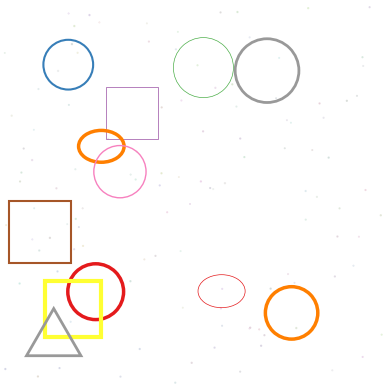[{"shape": "circle", "thickness": 2.5, "radius": 0.36, "center": [0.249, 0.242]}, {"shape": "oval", "thickness": 0.5, "radius": 0.31, "center": [0.576, 0.244]}, {"shape": "circle", "thickness": 1.5, "radius": 0.32, "center": [0.177, 0.832]}, {"shape": "circle", "thickness": 0.5, "radius": 0.39, "center": [0.528, 0.824]}, {"shape": "square", "thickness": 0.5, "radius": 0.34, "center": [0.343, 0.707]}, {"shape": "circle", "thickness": 2.5, "radius": 0.34, "center": [0.757, 0.187]}, {"shape": "oval", "thickness": 2.5, "radius": 0.3, "center": [0.263, 0.62]}, {"shape": "square", "thickness": 3, "radius": 0.36, "center": [0.19, 0.198]}, {"shape": "square", "thickness": 1.5, "radius": 0.4, "center": [0.104, 0.397]}, {"shape": "circle", "thickness": 1, "radius": 0.34, "center": [0.312, 0.554]}, {"shape": "circle", "thickness": 2, "radius": 0.41, "center": [0.694, 0.817]}, {"shape": "triangle", "thickness": 2, "radius": 0.41, "center": [0.14, 0.117]}]